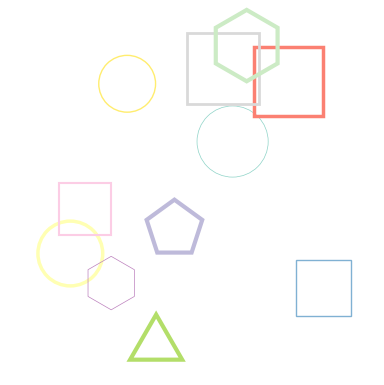[{"shape": "circle", "thickness": 0.5, "radius": 0.46, "center": [0.604, 0.632]}, {"shape": "circle", "thickness": 2.5, "radius": 0.42, "center": [0.183, 0.342]}, {"shape": "pentagon", "thickness": 3, "radius": 0.38, "center": [0.453, 0.405]}, {"shape": "square", "thickness": 2.5, "radius": 0.45, "center": [0.75, 0.787]}, {"shape": "square", "thickness": 1, "radius": 0.36, "center": [0.84, 0.251]}, {"shape": "triangle", "thickness": 3, "radius": 0.39, "center": [0.406, 0.105]}, {"shape": "square", "thickness": 1.5, "radius": 0.34, "center": [0.22, 0.457]}, {"shape": "square", "thickness": 2, "radius": 0.47, "center": [0.579, 0.822]}, {"shape": "hexagon", "thickness": 0.5, "radius": 0.35, "center": [0.289, 0.265]}, {"shape": "hexagon", "thickness": 3, "radius": 0.46, "center": [0.641, 0.882]}, {"shape": "circle", "thickness": 1, "radius": 0.37, "center": [0.33, 0.782]}]